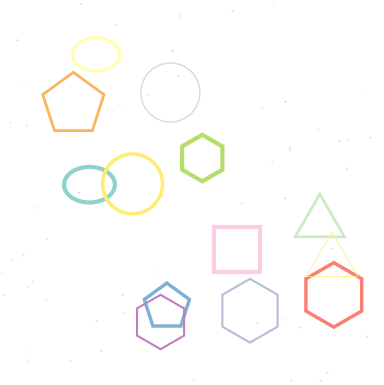[{"shape": "oval", "thickness": 3, "radius": 0.33, "center": [0.232, 0.52]}, {"shape": "oval", "thickness": 2.5, "radius": 0.31, "center": [0.25, 0.859]}, {"shape": "hexagon", "thickness": 1.5, "radius": 0.41, "center": [0.649, 0.193]}, {"shape": "hexagon", "thickness": 2.5, "radius": 0.42, "center": [0.867, 0.234]}, {"shape": "pentagon", "thickness": 2.5, "radius": 0.31, "center": [0.433, 0.203]}, {"shape": "pentagon", "thickness": 2, "radius": 0.42, "center": [0.191, 0.728]}, {"shape": "hexagon", "thickness": 3, "radius": 0.3, "center": [0.525, 0.589]}, {"shape": "square", "thickness": 3, "radius": 0.29, "center": [0.616, 0.352]}, {"shape": "circle", "thickness": 1, "radius": 0.38, "center": [0.443, 0.76]}, {"shape": "hexagon", "thickness": 1.5, "radius": 0.35, "center": [0.417, 0.164]}, {"shape": "triangle", "thickness": 2, "radius": 0.37, "center": [0.831, 0.422]}, {"shape": "triangle", "thickness": 0.5, "radius": 0.39, "center": [0.862, 0.32]}, {"shape": "circle", "thickness": 2.5, "radius": 0.39, "center": [0.344, 0.522]}]